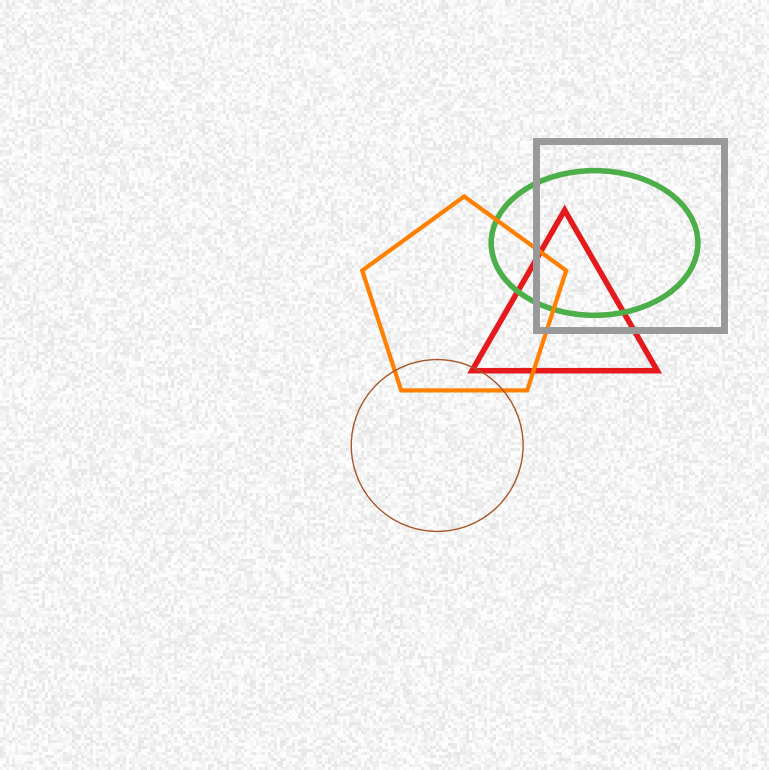[{"shape": "triangle", "thickness": 2, "radius": 0.69, "center": [0.733, 0.588]}, {"shape": "oval", "thickness": 2, "radius": 0.67, "center": [0.772, 0.684]}, {"shape": "pentagon", "thickness": 1.5, "radius": 0.7, "center": [0.603, 0.606]}, {"shape": "circle", "thickness": 0.5, "radius": 0.56, "center": [0.568, 0.421]}, {"shape": "square", "thickness": 2.5, "radius": 0.61, "center": [0.818, 0.694]}]